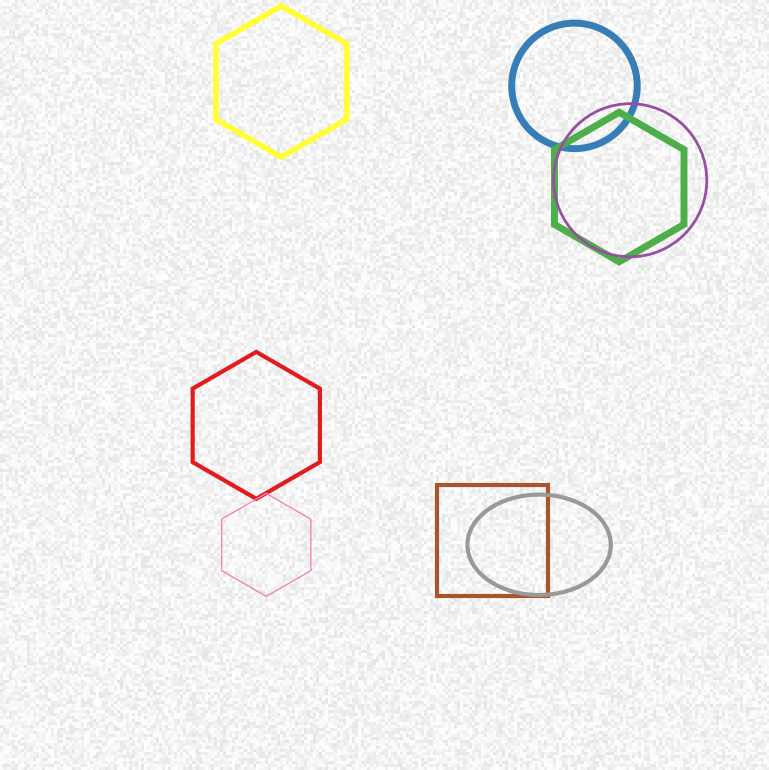[{"shape": "hexagon", "thickness": 1.5, "radius": 0.48, "center": [0.333, 0.448]}, {"shape": "circle", "thickness": 2.5, "radius": 0.41, "center": [0.746, 0.888]}, {"shape": "hexagon", "thickness": 2.5, "radius": 0.49, "center": [0.804, 0.757]}, {"shape": "circle", "thickness": 1, "radius": 0.5, "center": [0.818, 0.766]}, {"shape": "hexagon", "thickness": 2, "radius": 0.49, "center": [0.365, 0.894]}, {"shape": "square", "thickness": 1.5, "radius": 0.36, "center": [0.639, 0.298]}, {"shape": "hexagon", "thickness": 0.5, "radius": 0.33, "center": [0.346, 0.292]}, {"shape": "oval", "thickness": 1.5, "radius": 0.47, "center": [0.7, 0.292]}]